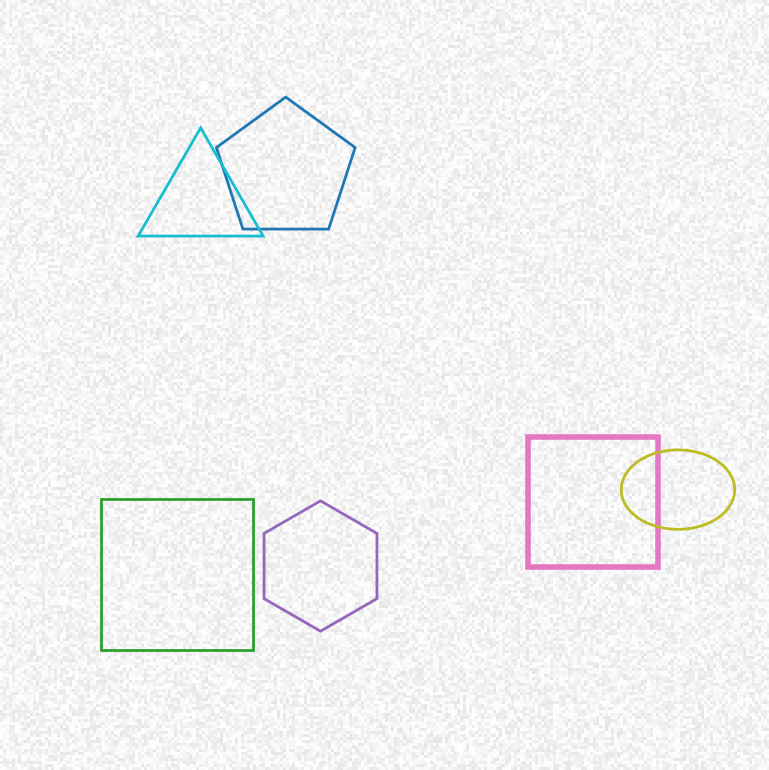[{"shape": "pentagon", "thickness": 1, "radius": 0.47, "center": [0.371, 0.779]}, {"shape": "square", "thickness": 1, "radius": 0.49, "center": [0.23, 0.254]}, {"shape": "hexagon", "thickness": 1, "radius": 0.42, "center": [0.416, 0.265]}, {"shape": "square", "thickness": 2, "radius": 0.42, "center": [0.77, 0.348]}, {"shape": "oval", "thickness": 1, "radius": 0.37, "center": [0.88, 0.364]}, {"shape": "triangle", "thickness": 1, "radius": 0.47, "center": [0.261, 0.74]}]